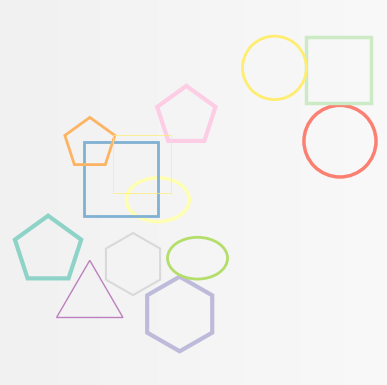[{"shape": "pentagon", "thickness": 3, "radius": 0.45, "center": [0.124, 0.35]}, {"shape": "oval", "thickness": 2.5, "radius": 0.41, "center": [0.408, 0.481]}, {"shape": "hexagon", "thickness": 3, "radius": 0.48, "center": [0.464, 0.184]}, {"shape": "circle", "thickness": 2.5, "radius": 0.47, "center": [0.877, 0.633]}, {"shape": "square", "thickness": 2, "radius": 0.48, "center": [0.312, 0.535]}, {"shape": "pentagon", "thickness": 2, "radius": 0.34, "center": [0.232, 0.627]}, {"shape": "oval", "thickness": 2, "radius": 0.39, "center": [0.51, 0.329]}, {"shape": "pentagon", "thickness": 3, "radius": 0.4, "center": [0.481, 0.698]}, {"shape": "hexagon", "thickness": 1.5, "radius": 0.4, "center": [0.343, 0.314]}, {"shape": "triangle", "thickness": 1, "radius": 0.49, "center": [0.232, 0.225]}, {"shape": "square", "thickness": 2.5, "radius": 0.42, "center": [0.873, 0.818]}, {"shape": "square", "thickness": 0.5, "radius": 0.38, "center": [0.367, 0.574]}, {"shape": "circle", "thickness": 2, "radius": 0.41, "center": [0.708, 0.824]}]